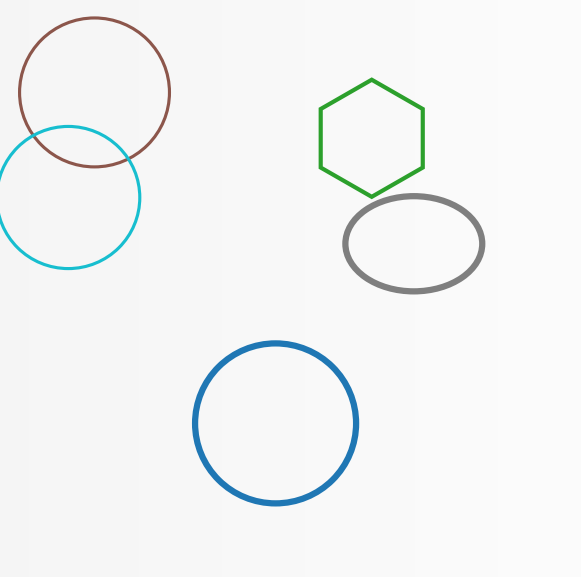[{"shape": "circle", "thickness": 3, "radius": 0.69, "center": [0.474, 0.266]}, {"shape": "hexagon", "thickness": 2, "radius": 0.51, "center": [0.64, 0.76]}, {"shape": "circle", "thickness": 1.5, "radius": 0.64, "center": [0.163, 0.839]}, {"shape": "oval", "thickness": 3, "radius": 0.59, "center": [0.712, 0.577]}, {"shape": "circle", "thickness": 1.5, "radius": 0.62, "center": [0.117, 0.657]}]